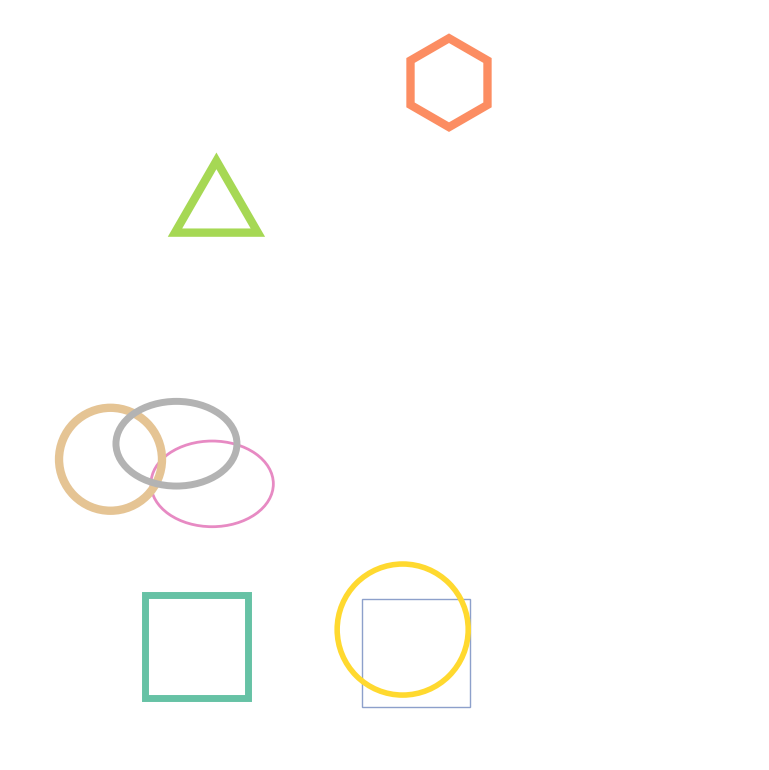[{"shape": "square", "thickness": 2.5, "radius": 0.33, "center": [0.255, 0.161]}, {"shape": "hexagon", "thickness": 3, "radius": 0.29, "center": [0.583, 0.893]}, {"shape": "square", "thickness": 0.5, "radius": 0.35, "center": [0.54, 0.151]}, {"shape": "oval", "thickness": 1, "radius": 0.4, "center": [0.276, 0.372]}, {"shape": "triangle", "thickness": 3, "radius": 0.31, "center": [0.281, 0.729]}, {"shape": "circle", "thickness": 2, "radius": 0.43, "center": [0.523, 0.182]}, {"shape": "circle", "thickness": 3, "radius": 0.33, "center": [0.144, 0.404]}, {"shape": "oval", "thickness": 2.5, "radius": 0.39, "center": [0.229, 0.424]}]